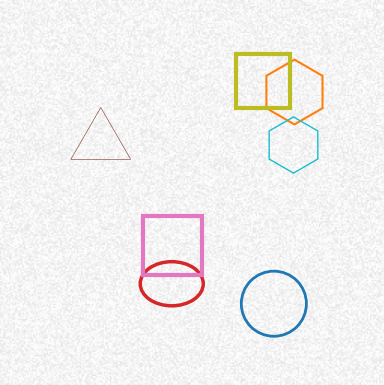[{"shape": "circle", "thickness": 2, "radius": 0.42, "center": [0.711, 0.211]}, {"shape": "hexagon", "thickness": 1.5, "radius": 0.42, "center": [0.765, 0.761]}, {"shape": "oval", "thickness": 2.5, "radius": 0.41, "center": [0.446, 0.263]}, {"shape": "triangle", "thickness": 0.5, "radius": 0.45, "center": [0.262, 0.631]}, {"shape": "square", "thickness": 3, "radius": 0.39, "center": [0.448, 0.362]}, {"shape": "square", "thickness": 3, "radius": 0.35, "center": [0.683, 0.789]}, {"shape": "hexagon", "thickness": 1, "radius": 0.36, "center": [0.762, 0.623]}]